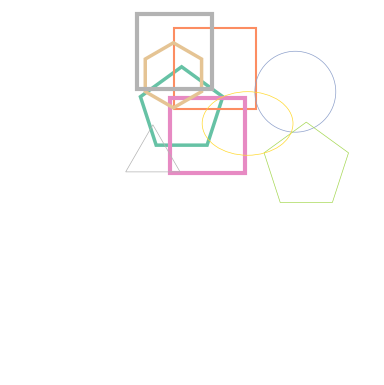[{"shape": "pentagon", "thickness": 2.5, "radius": 0.56, "center": [0.472, 0.714]}, {"shape": "square", "thickness": 1.5, "radius": 0.53, "center": [0.558, 0.822]}, {"shape": "circle", "thickness": 0.5, "radius": 0.53, "center": [0.767, 0.762]}, {"shape": "square", "thickness": 3, "radius": 0.49, "center": [0.539, 0.648]}, {"shape": "pentagon", "thickness": 0.5, "radius": 0.58, "center": [0.796, 0.567]}, {"shape": "oval", "thickness": 0.5, "radius": 0.59, "center": [0.643, 0.679]}, {"shape": "hexagon", "thickness": 2.5, "radius": 0.42, "center": [0.45, 0.804]}, {"shape": "triangle", "thickness": 0.5, "radius": 0.41, "center": [0.397, 0.594]}, {"shape": "square", "thickness": 3, "radius": 0.49, "center": [0.454, 0.867]}]